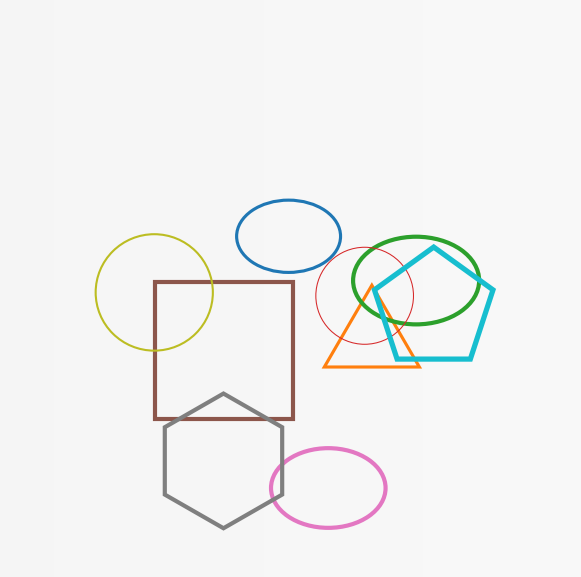[{"shape": "oval", "thickness": 1.5, "radius": 0.45, "center": [0.496, 0.59]}, {"shape": "triangle", "thickness": 1.5, "radius": 0.47, "center": [0.64, 0.411]}, {"shape": "oval", "thickness": 2, "radius": 0.54, "center": [0.716, 0.513]}, {"shape": "circle", "thickness": 0.5, "radius": 0.42, "center": [0.627, 0.487]}, {"shape": "square", "thickness": 2, "radius": 0.6, "center": [0.385, 0.392]}, {"shape": "oval", "thickness": 2, "radius": 0.49, "center": [0.565, 0.154]}, {"shape": "hexagon", "thickness": 2, "radius": 0.58, "center": [0.384, 0.201]}, {"shape": "circle", "thickness": 1, "radius": 0.5, "center": [0.265, 0.493]}, {"shape": "pentagon", "thickness": 2.5, "radius": 0.54, "center": [0.746, 0.464]}]